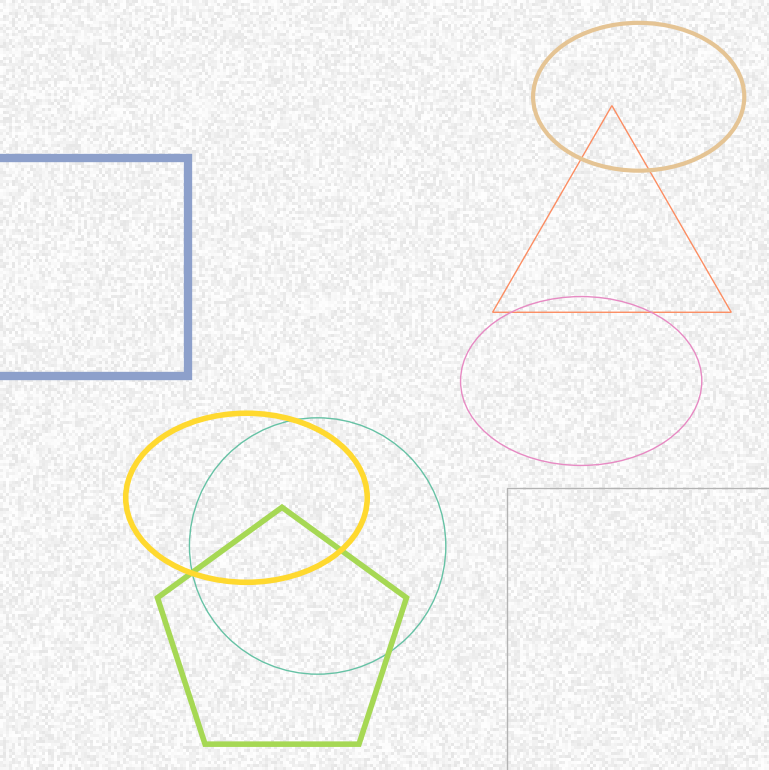[{"shape": "circle", "thickness": 0.5, "radius": 0.83, "center": [0.413, 0.291]}, {"shape": "triangle", "thickness": 0.5, "radius": 0.89, "center": [0.795, 0.684]}, {"shape": "square", "thickness": 3, "radius": 0.71, "center": [0.102, 0.653]}, {"shape": "oval", "thickness": 0.5, "radius": 0.78, "center": [0.755, 0.505]}, {"shape": "pentagon", "thickness": 2, "radius": 0.85, "center": [0.366, 0.171]}, {"shape": "oval", "thickness": 2, "radius": 0.78, "center": [0.32, 0.354]}, {"shape": "oval", "thickness": 1.5, "radius": 0.69, "center": [0.829, 0.874]}, {"shape": "square", "thickness": 0.5, "radius": 1.0, "center": [0.857, 0.167]}]